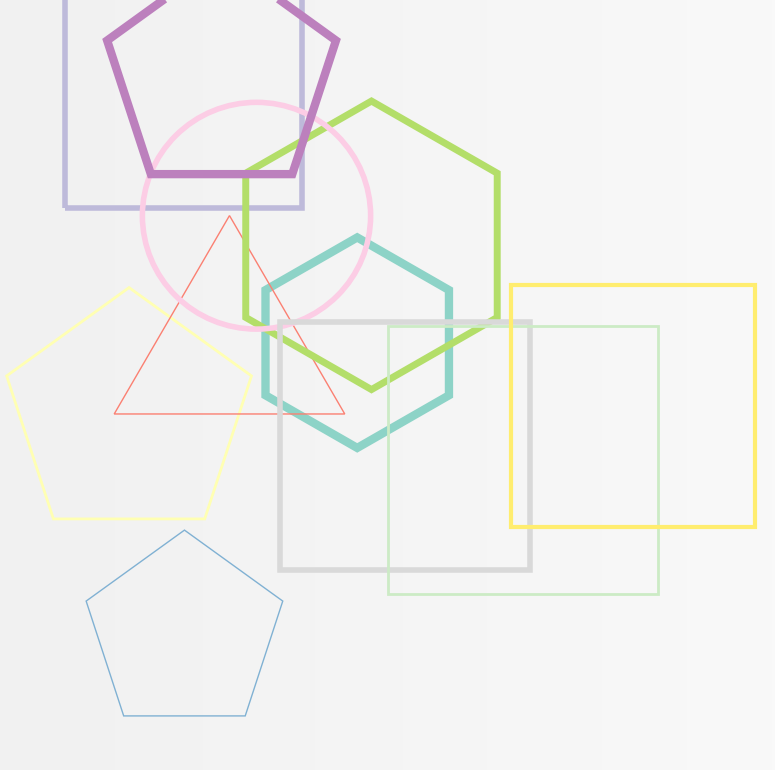[{"shape": "hexagon", "thickness": 3, "radius": 0.68, "center": [0.461, 0.555]}, {"shape": "pentagon", "thickness": 1, "radius": 0.83, "center": [0.167, 0.46]}, {"shape": "square", "thickness": 2, "radius": 0.76, "center": [0.236, 0.882]}, {"shape": "triangle", "thickness": 0.5, "radius": 0.86, "center": [0.296, 0.548]}, {"shape": "pentagon", "thickness": 0.5, "radius": 0.67, "center": [0.238, 0.178]}, {"shape": "hexagon", "thickness": 2.5, "radius": 0.94, "center": [0.479, 0.681]}, {"shape": "circle", "thickness": 2, "radius": 0.74, "center": [0.331, 0.72]}, {"shape": "square", "thickness": 2, "radius": 0.81, "center": [0.523, 0.421]}, {"shape": "pentagon", "thickness": 3, "radius": 0.78, "center": [0.286, 0.899]}, {"shape": "square", "thickness": 1, "radius": 0.87, "center": [0.675, 0.403]}, {"shape": "square", "thickness": 1.5, "radius": 0.79, "center": [0.817, 0.473]}]